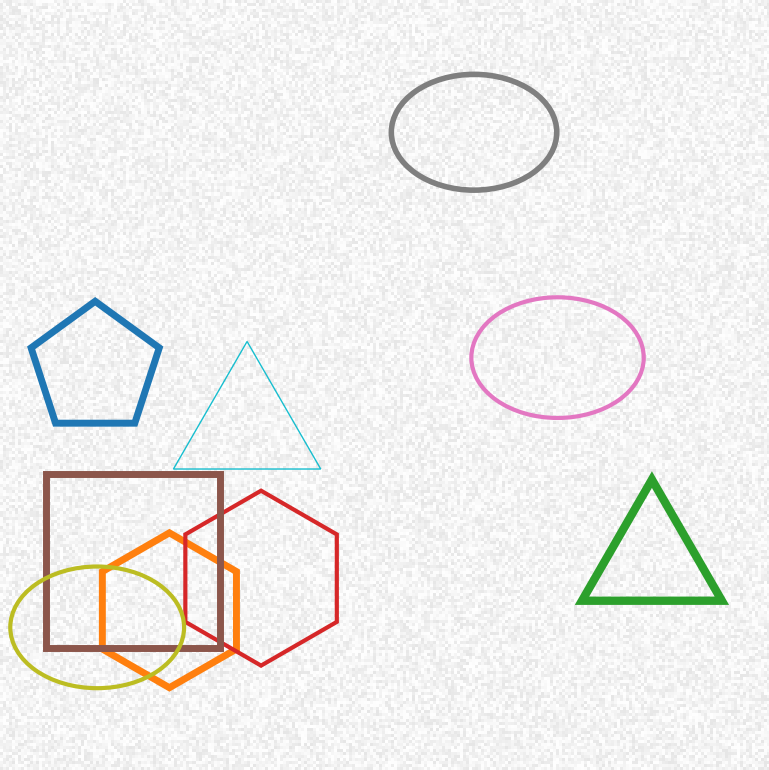[{"shape": "pentagon", "thickness": 2.5, "radius": 0.44, "center": [0.124, 0.521]}, {"shape": "hexagon", "thickness": 2.5, "radius": 0.5, "center": [0.22, 0.207]}, {"shape": "triangle", "thickness": 3, "radius": 0.52, "center": [0.847, 0.272]}, {"shape": "hexagon", "thickness": 1.5, "radius": 0.57, "center": [0.339, 0.249]}, {"shape": "square", "thickness": 2.5, "radius": 0.56, "center": [0.173, 0.272]}, {"shape": "oval", "thickness": 1.5, "radius": 0.56, "center": [0.724, 0.536]}, {"shape": "oval", "thickness": 2, "radius": 0.54, "center": [0.616, 0.828]}, {"shape": "oval", "thickness": 1.5, "radius": 0.56, "center": [0.126, 0.185]}, {"shape": "triangle", "thickness": 0.5, "radius": 0.55, "center": [0.321, 0.446]}]